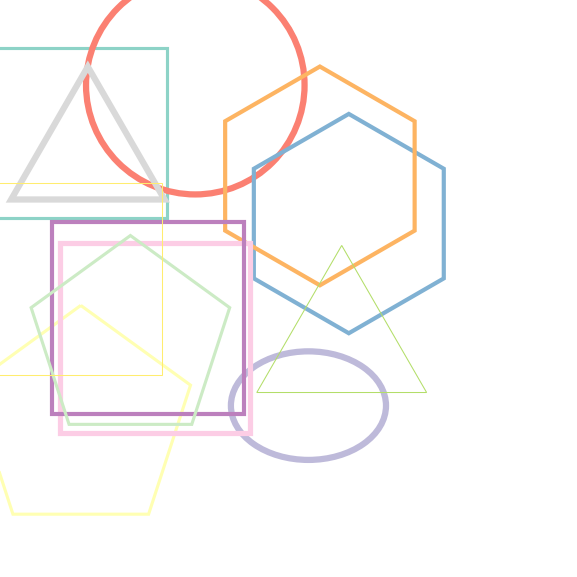[{"shape": "square", "thickness": 1.5, "radius": 0.74, "center": [0.142, 0.769]}, {"shape": "pentagon", "thickness": 1.5, "radius": 1.0, "center": [0.14, 0.27]}, {"shape": "oval", "thickness": 3, "radius": 0.67, "center": [0.534, 0.297]}, {"shape": "circle", "thickness": 3, "radius": 0.95, "center": [0.338, 0.852]}, {"shape": "hexagon", "thickness": 2, "radius": 0.95, "center": [0.604, 0.612]}, {"shape": "hexagon", "thickness": 2, "radius": 0.95, "center": [0.554, 0.695]}, {"shape": "triangle", "thickness": 0.5, "radius": 0.85, "center": [0.592, 0.404]}, {"shape": "square", "thickness": 2.5, "radius": 0.82, "center": [0.269, 0.414]}, {"shape": "triangle", "thickness": 3, "radius": 0.77, "center": [0.152, 0.73]}, {"shape": "square", "thickness": 2, "radius": 0.83, "center": [0.256, 0.449]}, {"shape": "pentagon", "thickness": 1.5, "radius": 0.9, "center": [0.226, 0.411]}, {"shape": "square", "thickness": 0.5, "radius": 0.83, "center": [0.114, 0.515]}]